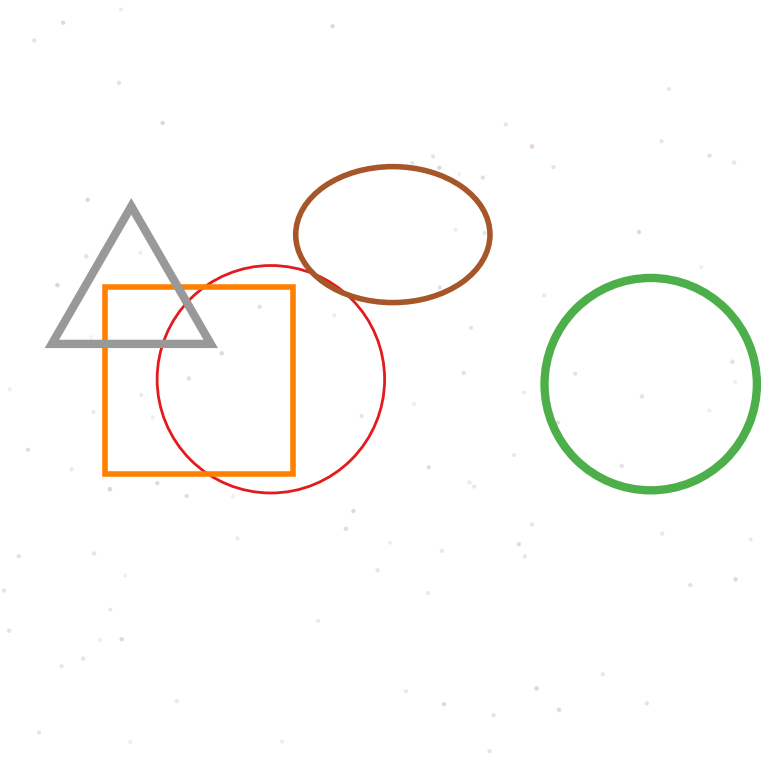[{"shape": "circle", "thickness": 1, "radius": 0.74, "center": [0.352, 0.507]}, {"shape": "circle", "thickness": 3, "radius": 0.69, "center": [0.845, 0.501]}, {"shape": "square", "thickness": 2, "radius": 0.61, "center": [0.259, 0.506]}, {"shape": "oval", "thickness": 2, "radius": 0.63, "center": [0.51, 0.695]}, {"shape": "triangle", "thickness": 3, "radius": 0.6, "center": [0.171, 0.613]}]